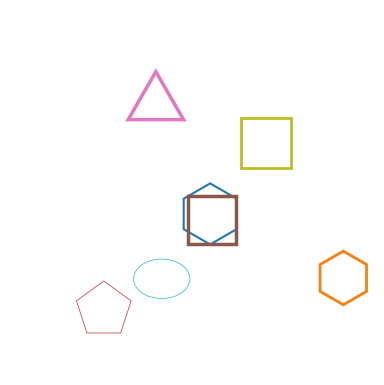[{"shape": "hexagon", "thickness": 1.5, "radius": 0.4, "center": [0.546, 0.444]}, {"shape": "hexagon", "thickness": 2, "radius": 0.35, "center": [0.892, 0.278]}, {"shape": "pentagon", "thickness": 0.5, "radius": 0.37, "center": [0.27, 0.196]}, {"shape": "square", "thickness": 2.5, "radius": 0.31, "center": [0.551, 0.429]}, {"shape": "triangle", "thickness": 2.5, "radius": 0.42, "center": [0.405, 0.731]}, {"shape": "square", "thickness": 2, "radius": 0.32, "center": [0.692, 0.629]}, {"shape": "oval", "thickness": 0.5, "radius": 0.37, "center": [0.42, 0.276]}]